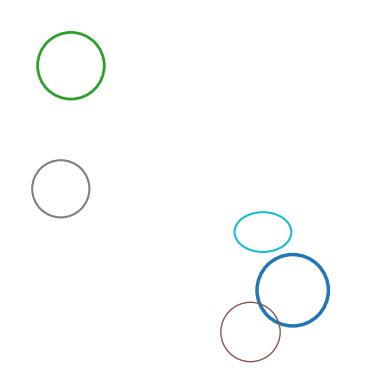[{"shape": "circle", "thickness": 2.5, "radius": 0.46, "center": [0.76, 0.246]}, {"shape": "circle", "thickness": 2, "radius": 0.43, "center": [0.184, 0.829]}, {"shape": "circle", "thickness": 1, "radius": 0.39, "center": [0.651, 0.138]}, {"shape": "circle", "thickness": 1.5, "radius": 0.37, "center": [0.158, 0.51]}, {"shape": "oval", "thickness": 1.5, "radius": 0.37, "center": [0.683, 0.397]}]